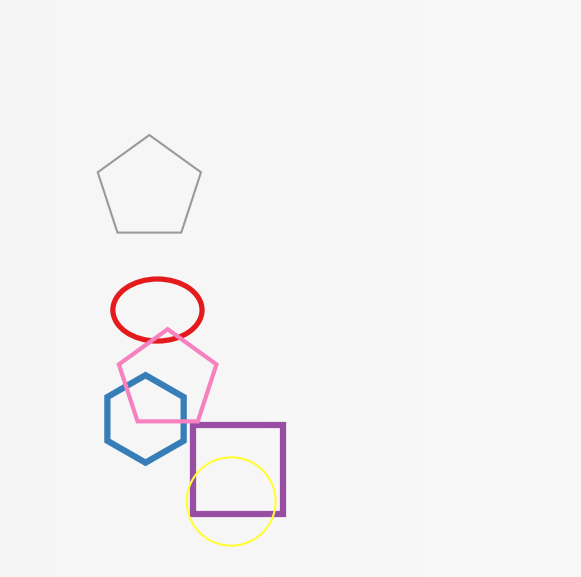[{"shape": "oval", "thickness": 2.5, "radius": 0.38, "center": [0.271, 0.462]}, {"shape": "hexagon", "thickness": 3, "radius": 0.38, "center": [0.25, 0.274]}, {"shape": "square", "thickness": 3, "radius": 0.39, "center": [0.41, 0.186]}, {"shape": "circle", "thickness": 1, "radius": 0.38, "center": [0.398, 0.131]}, {"shape": "pentagon", "thickness": 2, "radius": 0.44, "center": [0.288, 0.341]}, {"shape": "pentagon", "thickness": 1, "radius": 0.47, "center": [0.257, 0.672]}]